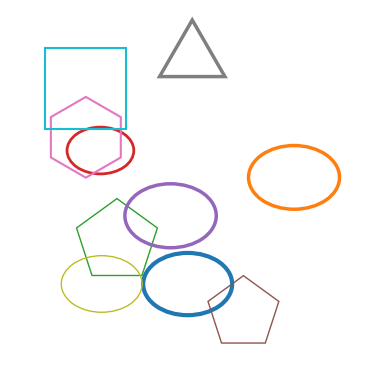[{"shape": "oval", "thickness": 3, "radius": 0.58, "center": [0.487, 0.262]}, {"shape": "oval", "thickness": 2.5, "radius": 0.59, "center": [0.764, 0.539]}, {"shape": "pentagon", "thickness": 1, "radius": 0.55, "center": [0.304, 0.374]}, {"shape": "oval", "thickness": 2, "radius": 0.43, "center": [0.261, 0.609]}, {"shape": "oval", "thickness": 2.5, "radius": 0.59, "center": [0.443, 0.44]}, {"shape": "pentagon", "thickness": 1, "radius": 0.48, "center": [0.632, 0.187]}, {"shape": "hexagon", "thickness": 1.5, "radius": 0.52, "center": [0.223, 0.643]}, {"shape": "triangle", "thickness": 2.5, "radius": 0.49, "center": [0.499, 0.85]}, {"shape": "oval", "thickness": 1, "radius": 0.52, "center": [0.264, 0.262]}, {"shape": "square", "thickness": 1.5, "radius": 0.53, "center": [0.221, 0.771]}]